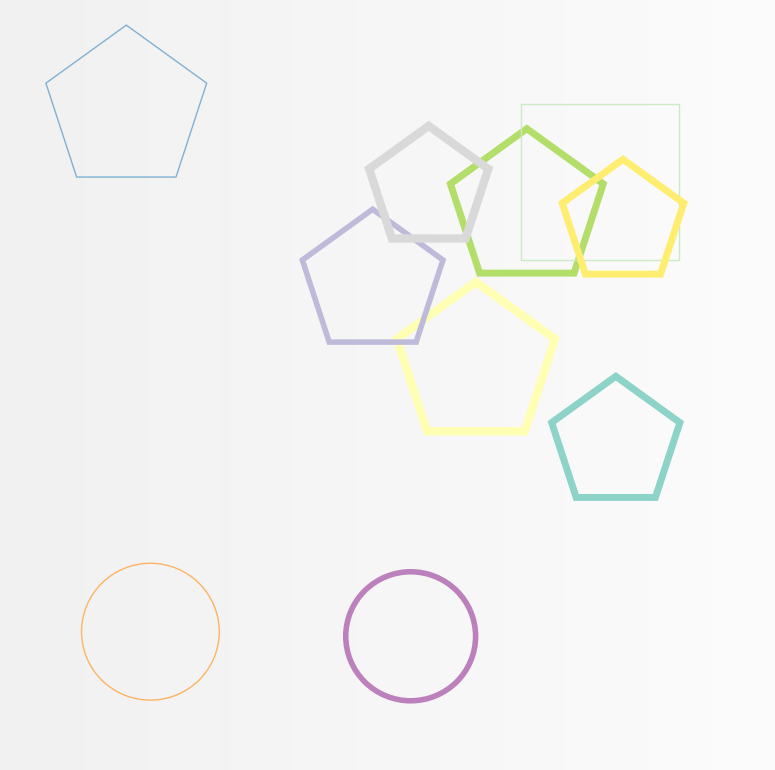[{"shape": "pentagon", "thickness": 2.5, "radius": 0.43, "center": [0.795, 0.424]}, {"shape": "pentagon", "thickness": 3, "radius": 0.54, "center": [0.614, 0.527]}, {"shape": "pentagon", "thickness": 2, "radius": 0.48, "center": [0.481, 0.633]}, {"shape": "pentagon", "thickness": 0.5, "radius": 0.55, "center": [0.163, 0.858]}, {"shape": "circle", "thickness": 0.5, "radius": 0.44, "center": [0.194, 0.18]}, {"shape": "pentagon", "thickness": 2.5, "radius": 0.52, "center": [0.68, 0.729]}, {"shape": "pentagon", "thickness": 3, "radius": 0.4, "center": [0.553, 0.756]}, {"shape": "circle", "thickness": 2, "radius": 0.42, "center": [0.53, 0.174]}, {"shape": "square", "thickness": 0.5, "radius": 0.51, "center": [0.774, 0.764]}, {"shape": "pentagon", "thickness": 2.5, "radius": 0.41, "center": [0.804, 0.711]}]